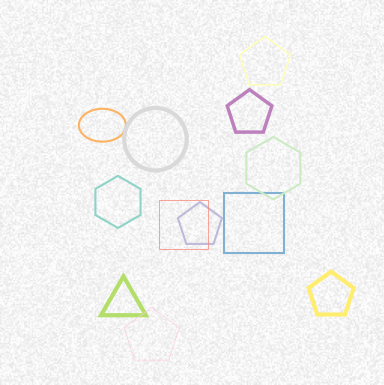[{"shape": "hexagon", "thickness": 1.5, "radius": 0.34, "center": [0.306, 0.476]}, {"shape": "pentagon", "thickness": 1, "radius": 0.35, "center": [0.688, 0.836]}, {"shape": "pentagon", "thickness": 1.5, "radius": 0.3, "center": [0.519, 0.415]}, {"shape": "square", "thickness": 0.5, "radius": 0.32, "center": [0.477, 0.418]}, {"shape": "square", "thickness": 1.5, "radius": 0.39, "center": [0.661, 0.421]}, {"shape": "oval", "thickness": 1.5, "radius": 0.31, "center": [0.266, 0.675]}, {"shape": "triangle", "thickness": 3, "radius": 0.34, "center": [0.321, 0.215]}, {"shape": "pentagon", "thickness": 0.5, "radius": 0.38, "center": [0.394, 0.126]}, {"shape": "circle", "thickness": 3, "radius": 0.41, "center": [0.404, 0.638]}, {"shape": "pentagon", "thickness": 2.5, "radius": 0.3, "center": [0.648, 0.706]}, {"shape": "hexagon", "thickness": 1.5, "radius": 0.4, "center": [0.71, 0.563]}, {"shape": "pentagon", "thickness": 3, "radius": 0.31, "center": [0.86, 0.233]}]